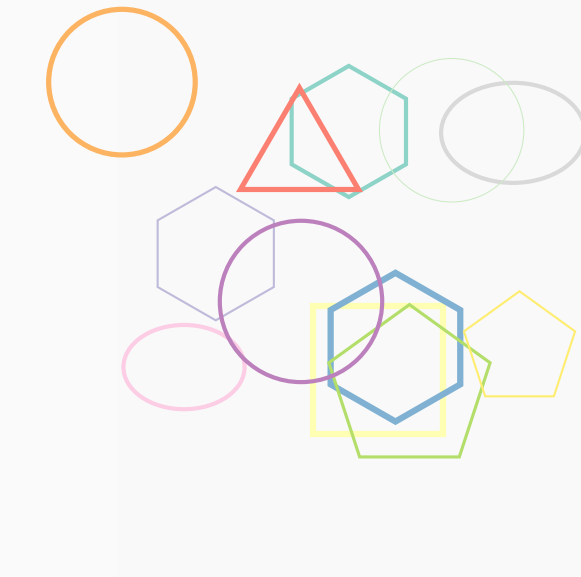[{"shape": "hexagon", "thickness": 2, "radius": 0.57, "center": [0.6, 0.771]}, {"shape": "square", "thickness": 3, "radius": 0.56, "center": [0.65, 0.359]}, {"shape": "hexagon", "thickness": 1, "radius": 0.58, "center": [0.371, 0.56]}, {"shape": "triangle", "thickness": 2.5, "radius": 0.59, "center": [0.515, 0.73]}, {"shape": "hexagon", "thickness": 3, "radius": 0.64, "center": [0.68, 0.398]}, {"shape": "circle", "thickness": 2.5, "radius": 0.63, "center": [0.21, 0.857]}, {"shape": "pentagon", "thickness": 1.5, "radius": 0.73, "center": [0.704, 0.326]}, {"shape": "oval", "thickness": 2, "radius": 0.52, "center": [0.317, 0.363]}, {"shape": "oval", "thickness": 2, "radius": 0.62, "center": [0.883, 0.769]}, {"shape": "circle", "thickness": 2, "radius": 0.7, "center": [0.518, 0.477]}, {"shape": "circle", "thickness": 0.5, "radius": 0.62, "center": [0.777, 0.774]}, {"shape": "pentagon", "thickness": 1, "radius": 0.5, "center": [0.894, 0.394]}]